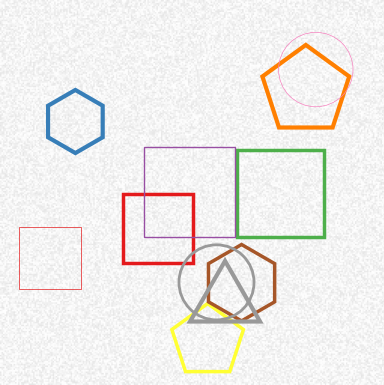[{"shape": "square", "thickness": 0.5, "radius": 0.4, "center": [0.13, 0.33]}, {"shape": "square", "thickness": 2.5, "radius": 0.45, "center": [0.41, 0.407]}, {"shape": "hexagon", "thickness": 3, "radius": 0.41, "center": [0.196, 0.684]}, {"shape": "square", "thickness": 2.5, "radius": 0.56, "center": [0.729, 0.497]}, {"shape": "square", "thickness": 1, "radius": 0.59, "center": [0.493, 0.501]}, {"shape": "pentagon", "thickness": 3, "radius": 0.59, "center": [0.794, 0.765]}, {"shape": "pentagon", "thickness": 2.5, "radius": 0.49, "center": [0.539, 0.114]}, {"shape": "hexagon", "thickness": 2.5, "radius": 0.5, "center": [0.627, 0.266]}, {"shape": "circle", "thickness": 0.5, "radius": 0.48, "center": [0.82, 0.819]}, {"shape": "triangle", "thickness": 3, "radius": 0.52, "center": [0.585, 0.217]}, {"shape": "circle", "thickness": 2, "radius": 0.49, "center": [0.562, 0.267]}]